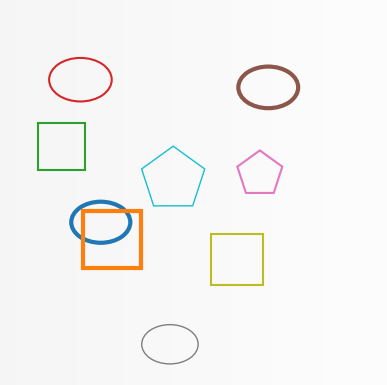[{"shape": "oval", "thickness": 3, "radius": 0.38, "center": [0.26, 0.423]}, {"shape": "square", "thickness": 3, "radius": 0.37, "center": [0.29, 0.378]}, {"shape": "square", "thickness": 1.5, "radius": 0.31, "center": [0.159, 0.619]}, {"shape": "oval", "thickness": 1.5, "radius": 0.4, "center": [0.208, 0.793]}, {"shape": "oval", "thickness": 3, "radius": 0.39, "center": [0.692, 0.773]}, {"shape": "pentagon", "thickness": 1.5, "radius": 0.31, "center": [0.671, 0.548]}, {"shape": "oval", "thickness": 1, "radius": 0.36, "center": [0.439, 0.106]}, {"shape": "square", "thickness": 1.5, "radius": 0.33, "center": [0.611, 0.326]}, {"shape": "pentagon", "thickness": 1, "radius": 0.43, "center": [0.447, 0.535]}]